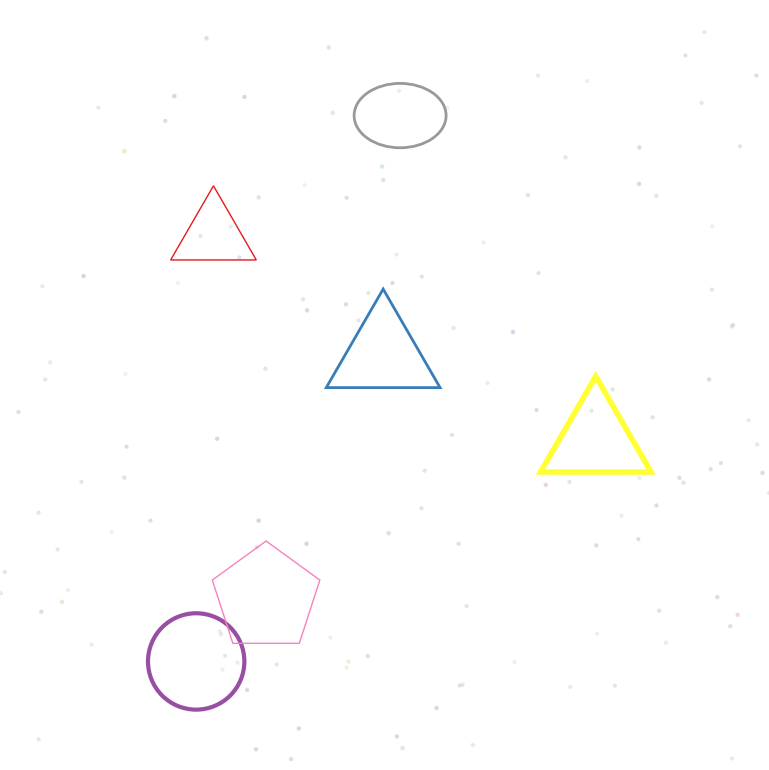[{"shape": "triangle", "thickness": 0.5, "radius": 0.32, "center": [0.277, 0.694]}, {"shape": "triangle", "thickness": 1, "radius": 0.43, "center": [0.498, 0.539]}, {"shape": "circle", "thickness": 1.5, "radius": 0.31, "center": [0.255, 0.141]}, {"shape": "triangle", "thickness": 2, "radius": 0.41, "center": [0.774, 0.428]}, {"shape": "pentagon", "thickness": 0.5, "radius": 0.37, "center": [0.346, 0.224]}, {"shape": "oval", "thickness": 1, "radius": 0.3, "center": [0.52, 0.85]}]